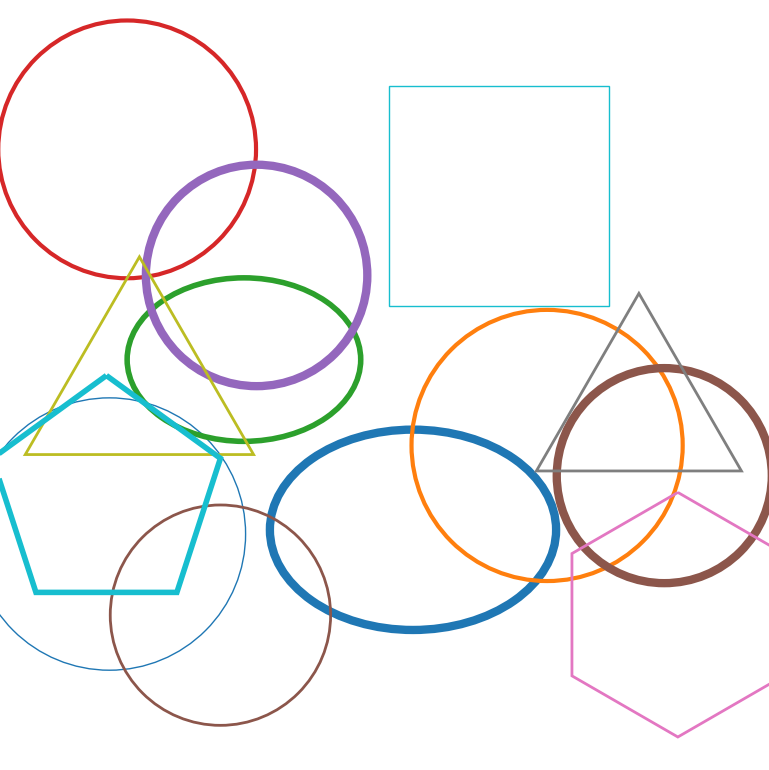[{"shape": "oval", "thickness": 3, "radius": 0.93, "center": [0.536, 0.312]}, {"shape": "circle", "thickness": 0.5, "radius": 0.88, "center": [0.142, 0.306]}, {"shape": "circle", "thickness": 1.5, "radius": 0.88, "center": [0.711, 0.421]}, {"shape": "oval", "thickness": 2, "radius": 0.76, "center": [0.317, 0.533]}, {"shape": "circle", "thickness": 1.5, "radius": 0.84, "center": [0.165, 0.806]}, {"shape": "circle", "thickness": 3, "radius": 0.72, "center": [0.333, 0.642]}, {"shape": "circle", "thickness": 1, "radius": 0.72, "center": [0.286, 0.201]}, {"shape": "circle", "thickness": 3, "radius": 0.7, "center": [0.863, 0.382]}, {"shape": "hexagon", "thickness": 1, "radius": 0.79, "center": [0.88, 0.202]}, {"shape": "triangle", "thickness": 1, "radius": 0.77, "center": [0.83, 0.465]}, {"shape": "triangle", "thickness": 1, "radius": 0.86, "center": [0.181, 0.495]}, {"shape": "pentagon", "thickness": 2, "radius": 0.78, "center": [0.138, 0.357]}, {"shape": "square", "thickness": 0.5, "radius": 0.71, "center": [0.648, 0.745]}]